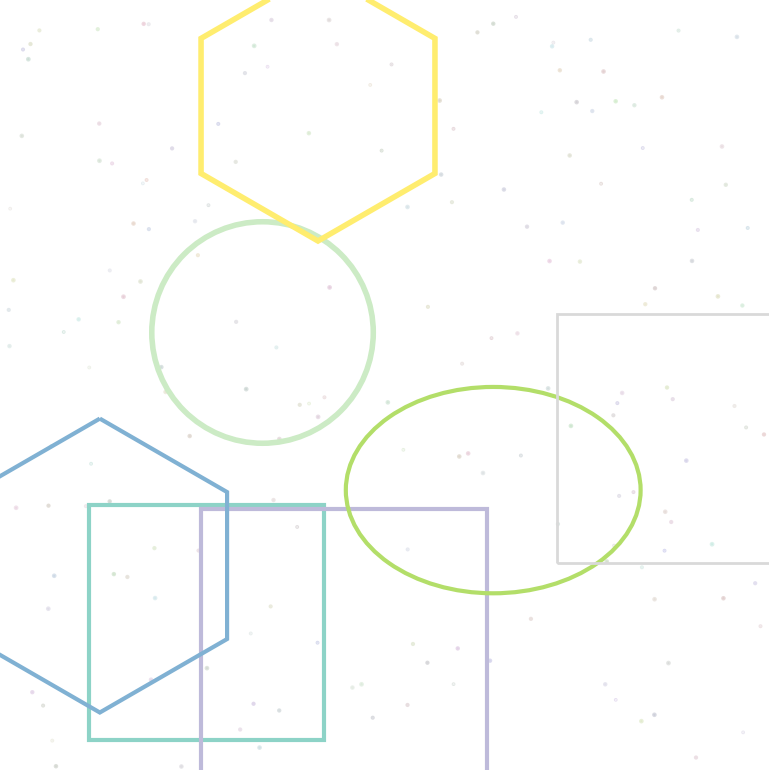[{"shape": "square", "thickness": 1.5, "radius": 0.76, "center": [0.268, 0.191]}, {"shape": "square", "thickness": 1.5, "radius": 0.93, "center": [0.447, 0.153]}, {"shape": "hexagon", "thickness": 1.5, "radius": 0.95, "center": [0.13, 0.266]}, {"shape": "oval", "thickness": 1.5, "radius": 0.96, "center": [0.641, 0.363]}, {"shape": "square", "thickness": 1, "radius": 0.81, "center": [0.885, 0.431]}, {"shape": "circle", "thickness": 2, "radius": 0.72, "center": [0.341, 0.568]}, {"shape": "hexagon", "thickness": 2, "radius": 0.88, "center": [0.413, 0.862]}]